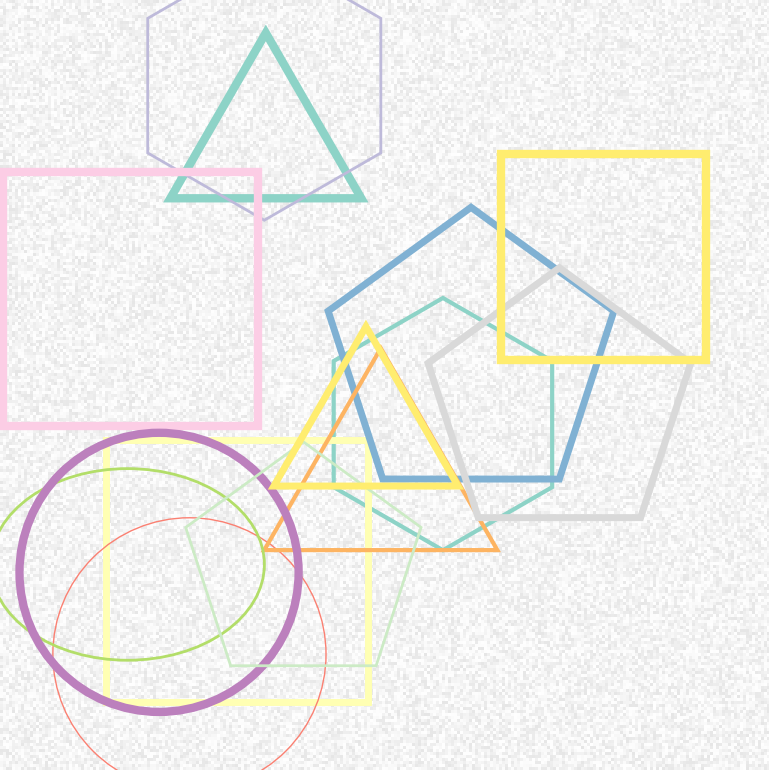[{"shape": "hexagon", "thickness": 1.5, "radius": 0.82, "center": [0.575, 0.449]}, {"shape": "triangle", "thickness": 3, "radius": 0.72, "center": [0.345, 0.814]}, {"shape": "square", "thickness": 2.5, "radius": 0.85, "center": [0.307, 0.259]}, {"shape": "hexagon", "thickness": 1, "radius": 0.87, "center": [0.343, 0.889]}, {"shape": "circle", "thickness": 0.5, "radius": 0.89, "center": [0.246, 0.15]}, {"shape": "pentagon", "thickness": 2.5, "radius": 0.98, "center": [0.612, 0.536]}, {"shape": "triangle", "thickness": 1.5, "radius": 0.87, "center": [0.495, 0.373]}, {"shape": "oval", "thickness": 1, "radius": 0.89, "center": [0.166, 0.267]}, {"shape": "square", "thickness": 3, "radius": 0.83, "center": [0.169, 0.612]}, {"shape": "pentagon", "thickness": 2.5, "radius": 0.9, "center": [0.726, 0.473]}, {"shape": "circle", "thickness": 3, "radius": 0.91, "center": [0.207, 0.257]}, {"shape": "pentagon", "thickness": 1, "radius": 0.8, "center": [0.394, 0.265]}, {"shape": "triangle", "thickness": 2.5, "radius": 0.69, "center": [0.475, 0.438]}, {"shape": "square", "thickness": 3, "radius": 0.67, "center": [0.784, 0.666]}]